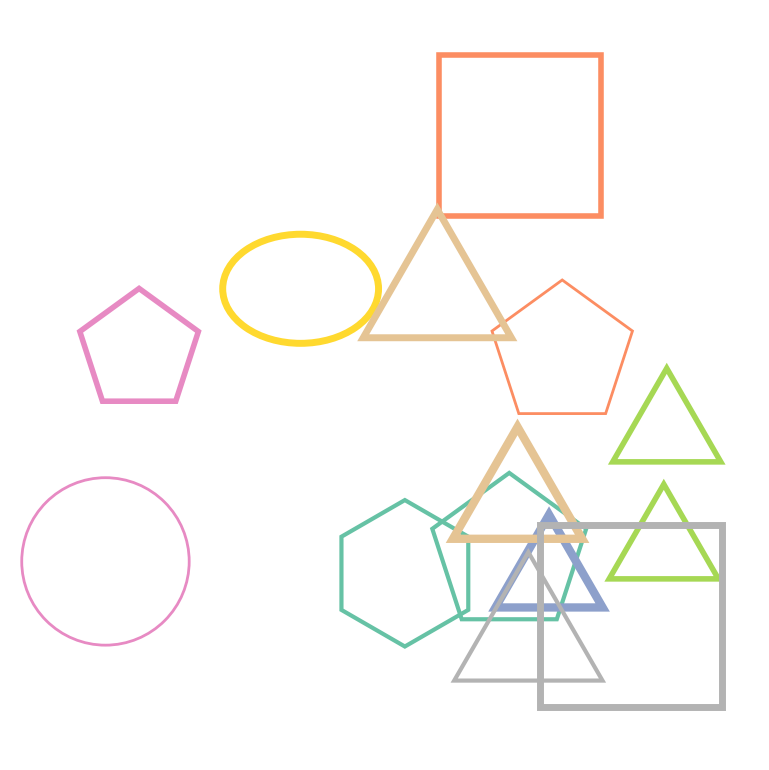[{"shape": "pentagon", "thickness": 1.5, "radius": 0.53, "center": [0.661, 0.281]}, {"shape": "hexagon", "thickness": 1.5, "radius": 0.48, "center": [0.526, 0.255]}, {"shape": "pentagon", "thickness": 1, "radius": 0.48, "center": [0.73, 0.54]}, {"shape": "square", "thickness": 2, "radius": 0.52, "center": [0.675, 0.825]}, {"shape": "triangle", "thickness": 3, "radius": 0.4, "center": [0.713, 0.251]}, {"shape": "circle", "thickness": 1, "radius": 0.54, "center": [0.137, 0.271]}, {"shape": "pentagon", "thickness": 2, "radius": 0.4, "center": [0.181, 0.544]}, {"shape": "triangle", "thickness": 2, "radius": 0.4, "center": [0.866, 0.441]}, {"shape": "triangle", "thickness": 2, "radius": 0.41, "center": [0.862, 0.289]}, {"shape": "oval", "thickness": 2.5, "radius": 0.51, "center": [0.39, 0.625]}, {"shape": "triangle", "thickness": 2.5, "radius": 0.56, "center": [0.568, 0.617]}, {"shape": "triangle", "thickness": 3, "radius": 0.48, "center": [0.672, 0.349]}, {"shape": "triangle", "thickness": 1.5, "radius": 0.56, "center": [0.686, 0.172]}, {"shape": "square", "thickness": 2.5, "radius": 0.59, "center": [0.82, 0.2]}]